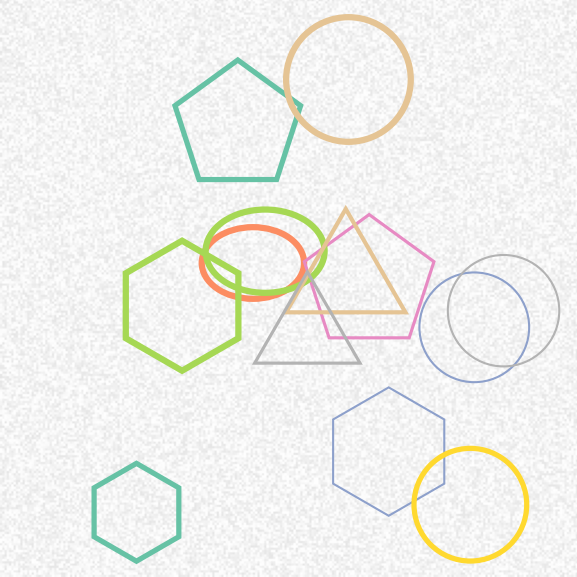[{"shape": "pentagon", "thickness": 2.5, "radius": 0.57, "center": [0.412, 0.781]}, {"shape": "hexagon", "thickness": 2.5, "radius": 0.42, "center": [0.236, 0.112]}, {"shape": "oval", "thickness": 3, "radius": 0.44, "center": [0.438, 0.544]}, {"shape": "circle", "thickness": 1, "radius": 0.48, "center": [0.821, 0.432]}, {"shape": "hexagon", "thickness": 1, "radius": 0.56, "center": [0.673, 0.217]}, {"shape": "pentagon", "thickness": 1.5, "radius": 0.59, "center": [0.639, 0.51]}, {"shape": "hexagon", "thickness": 3, "radius": 0.56, "center": [0.315, 0.47]}, {"shape": "oval", "thickness": 3, "radius": 0.51, "center": [0.459, 0.564]}, {"shape": "circle", "thickness": 2.5, "radius": 0.49, "center": [0.814, 0.125]}, {"shape": "circle", "thickness": 3, "radius": 0.54, "center": [0.603, 0.861]}, {"shape": "triangle", "thickness": 2, "radius": 0.6, "center": [0.599, 0.518]}, {"shape": "circle", "thickness": 1, "radius": 0.48, "center": [0.872, 0.461]}, {"shape": "triangle", "thickness": 1.5, "radius": 0.53, "center": [0.532, 0.423]}]